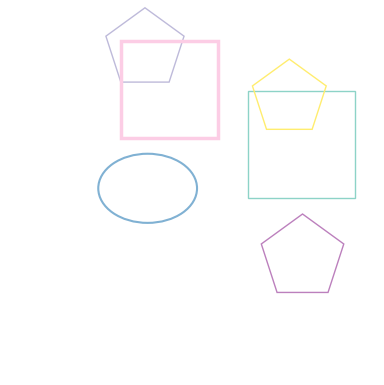[{"shape": "square", "thickness": 1, "radius": 0.69, "center": [0.784, 0.624]}, {"shape": "pentagon", "thickness": 1, "radius": 0.53, "center": [0.377, 0.873]}, {"shape": "oval", "thickness": 1.5, "radius": 0.64, "center": [0.384, 0.511]}, {"shape": "square", "thickness": 2.5, "radius": 0.63, "center": [0.439, 0.768]}, {"shape": "pentagon", "thickness": 1, "radius": 0.56, "center": [0.786, 0.332]}, {"shape": "pentagon", "thickness": 1, "radius": 0.5, "center": [0.752, 0.746]}]